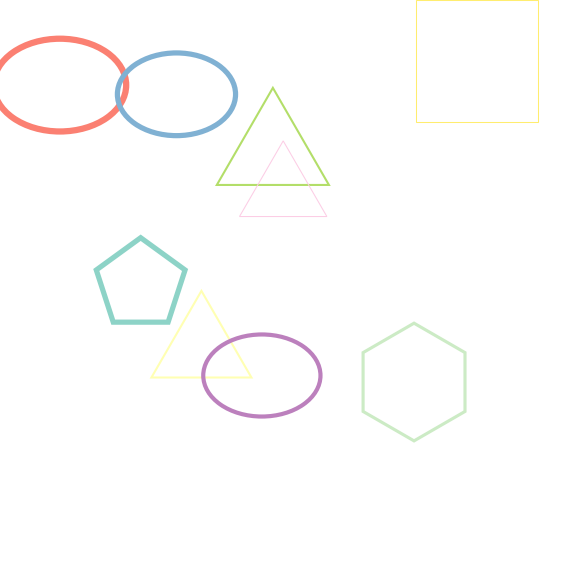[{"shape": "pentagon", "thickness": 2.5, "radius": 0.4, "center": [0.244, 0.507]}, {"shape": "triangle", "thickness": 1, "radius": 0.5, "center": [0.349, 0.395]}, {"shape": "oval", "thickness": 3, "radius": 0.57, "center": [0.104, 0.852]}, {"shape": "oval", "thickness": 2.5, "radius": 0.51, "center": [0.306, 0.836]}, {"shape": "triangle", "thickness": 1, "radius": 0.56, "center": [0.473, 0.735]}, {"shape": "triangle", "thickness": 0.5, "radius": 0.44, "center": [0.49, 0.668]}, {"shape": "oval", "thickness": 2, "radius": 0.51, "center": [0.453, 0.349]}, {"shape": "hexagon", "thickness": 1.5, "radius": 0.51, "center": [0.717, 0.338]}, {"shape": "square", "thickness": 0.5, "radius": 0.53, "center": [0.826, 0.894]}]